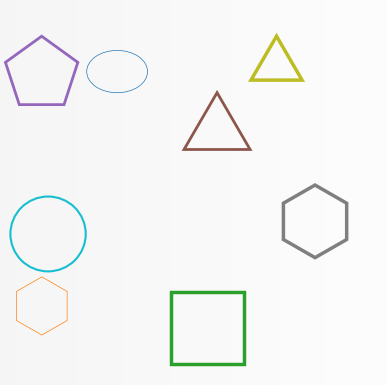[{"shape": "oval", "thickness": 0.5, "radius": 0.39, "center": [0.302, 0.814]}, {"shape": "hexagon", "thickness": 0.5, "radius": 0.38, "center": [0.108, 0.205]}, {"shape": "square", "thickness": 2.5, "radius": 0.47, "center": [0.535, 0.148]}, {"shape": "pentagon", "thickness": 2, "radius": 0.49, "center": [0.107, 0.808]}, {"shape": "triangle", "thickness": 2, "radius": 0.49, "center": [0.56, 0.661]}, {"shape": "hexagon", "thickness": 2.5, "radius": 0.47, "center": [0.813, 0.425]}, {"shape": "triangle", "thickness": 2.5, "radius": 0.38, "center": [0.714, 0.83]}, {"shape": "circle", "thickness": 1.5, "radius": 0.49, "center": [0.124, 0.392]}]